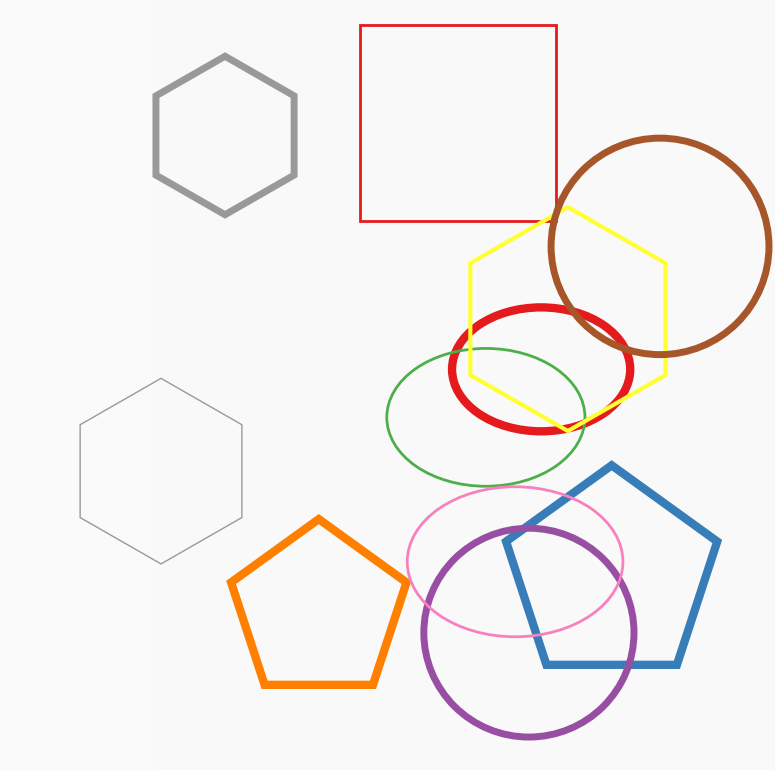[{"shape": "square", "thickness": 1, "radius": 0.64, "center": [0.591, 0.84]}, {"shape": "oval", "thickness": 3, "radius": 0.57, "center": [0.698, 0.52]}, {"shape": "pentagon", "thickness": 3, "radius": 0.72, "center": [0.789, 0.252]}, {"shape": "oval", "thickness": 1, "radius": 0.64, "center": [0.627, 0.458]}, {"shape": "circle", "thickness": 2.5, "radius": 0.68, "center": [0.682, 0.178]}, {"shape": "pentagon", "thickness": 3, "radius": 0.59, "center": [0.411, 0.207]}, {"shape": "hexagon", "thickness": 1.5, "radius": 0.73, "center": [0.733, 0.586]}, {"shape": "circle", "thickness": 2.5, "radius": 0.7, "center": [0.852, 0.68]}, {"shape": "oval", "thickness": 1, "radius": 0.7, "center": [0.665, 0.27]}, {"shape": "hexagon", "thickness": 2.5, "radius": 0.51, "center": [0.29, 0.824]}, {"shape": "hexagon", "thickness": 0.5, "radius": 0.6, "center": [0.208, 0.388]}]